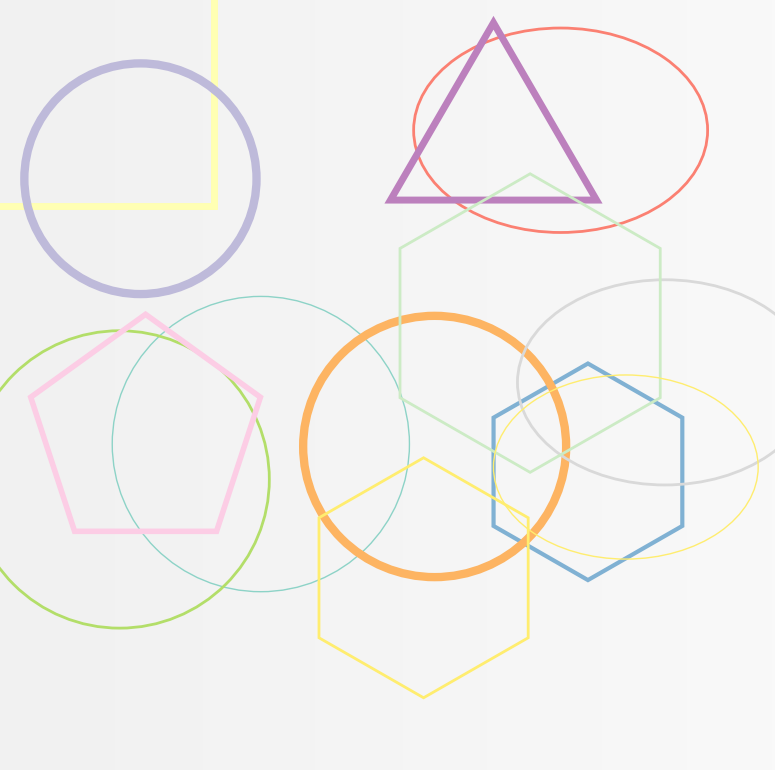[{"shape": "circle", "thickness": 0.5, "radius": 0.96, "center": [0.337, 0.423]}, {"shape": "square", "thickness": 2.5, "radius": 0.72, "center": [0.133, 0.876]}, {"shape": "circle", "thickness": 3, "radius": 0.75, "center": [0.181, 0.768]}, {"shape": "oval", "thickness": 1, "radius": 0.95, "center": [0.723, 0.831]}, {"shape": "hexagon", "thickness": 1.5, "radius": 0.7, "center": [0.759, 0.387]}, {"shape": "circle", "thickness": 3, "radius": 0.85, "center": [0.561, 0.42]}, {"shape": "circle", "thickness": 1, "radius": 0.97, "center": [0.154, 0.377]}, {"shape": "pentagon", "thickness": 2, "radius": 0.78, "center": [0.188, 0.436]}, {"shape": "oval", "thickness": 1, "radius": 0.95, "center": [0.858, 0.503]}, {"shape": "triangle", "thickness": 2.5, "radius": 0.77, "center": [0.637, 0.817]}, {"shape": "hexagon", "thickness": 1, "radius": 0.97, "center": [0.684, 0.58]}, {"shape": "oval", "thickness": 0.5, "radius": 0.85, "center": [0.808, 0.393]}, {"shape": "hexagon", "thickness": 1, "radius": 0.78, "center": [0.547, 0.25]}]